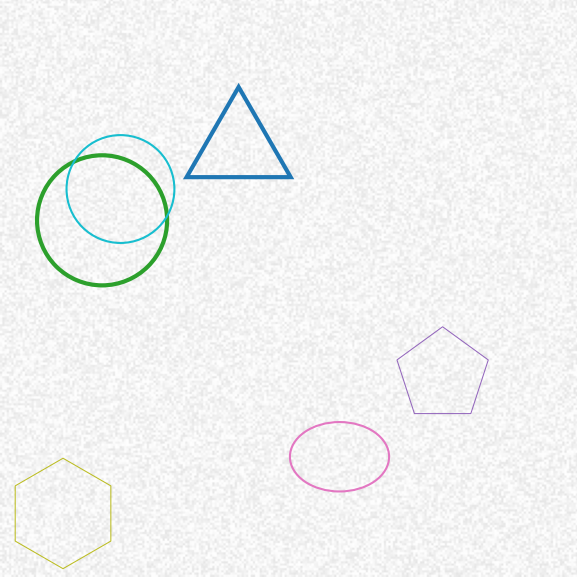[{"shape": "triangle", "thickness": 2, "radius": 0.52, "center": [0.413, 0.744]}, {"shape": "circle", "thickness": 2, "radius": 0.56, "center": [0.177, 0.618]}, {"shape": "pentagon", "thickness": 0.5, "radius": 0.42, "center": [0.766, 0.35]}, {"shape": "oval", "thickness": 1, "radius": 0.43, "center": [0.588, 0.208]}, {"shape": "hexagon", "thickness": 0.5, "radius": 0.48, "center": [0.109, 0.11]}, {"shape": "circle", "thickness": 1, "radius": 0.47, "center": [0.209, 0.672]}]